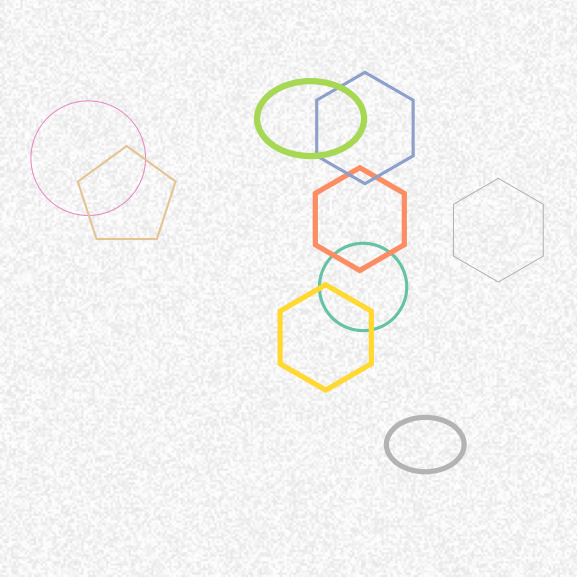[{"shape": "circle", "thickness": 1.5, "radius": 0.38, "center": [0.629, 0.502]}, {"shape": "hexagon", "thickness": 2.5, "radius": 0.44, "center": [0.623, 0.62]}, {"shape": "hexagon", "thickness": 1.5, "radius": 0.48, "center": [0.632, 0.777]}, {"shape": "circle", "thickness": 0.5, "radius": 0.5, "center": [0.153, 0.725]}, {"shape": "oval", "thickness": 3, "radius": 0.46, "center": [0.538, 0.794]}, {"shape": "hexagon", "thickness": 2.5, "radius": 0.46, "center": [0.564, 0.415]}, {"shape": "pentagon", "thickness": 1, "radius": 0.45, "center": [0.219, 0.657]}, {"shape": "oval", "thickness": 2.5, "radius": 0.34, "center": [0.736, 0.229]}, {"shape": "hexagon", "thickness": 0.5, "radius": 0.45, "center": [0.863, 0.601]}]